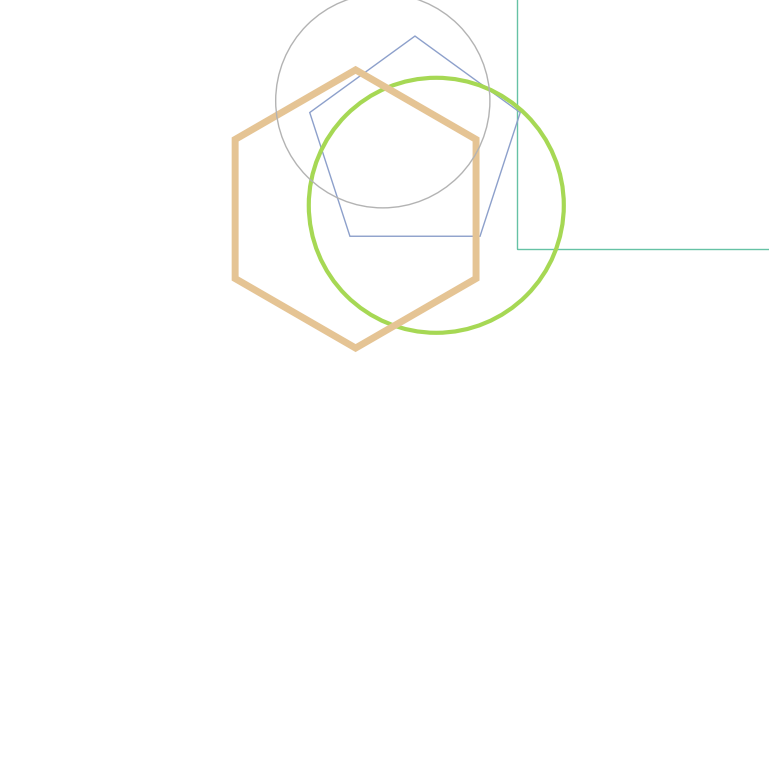[{"shape": "square", "thickness": 0.5, "radius": 0.87, "center": [0.845, 0.85]}, {"shape": "pentagon", "thickness": 0.5, "radius": 0.72, "center": [0.539, 0.809]}, {"shape": "circle", "thickness": 1.5, "radius": 0.83, "center": [0.567, 0.733]}, {"shape": "hexagon", "thickness": 2.5, "radius": 0.9, "center": [0.462, 0.729]}, {"shape": "circle", "thickness": 0.5, "radius": 0.7, "center": [0.497, 0.869]}]